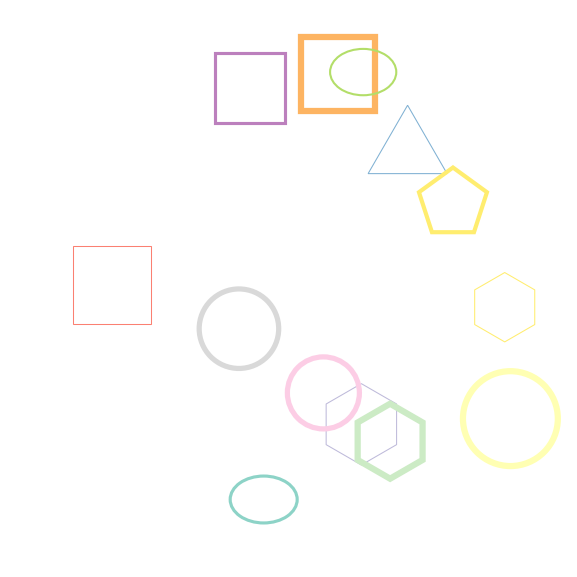[{"shape": "oval", "thickness": 1.5, "radius": 0.29, "center": [0.457, 0.134]}, {"shape": "circle", "thickness": 3, "radius": 0.41, "center": [0.884, 0.274]}, {"shape": "hexagon", "thickness": 0.5, "radius": 0.35, "center": [0.626, 0.264]}, {"shape": "square", "thickness": 0.5, "radius": 0.34, "center": [0.194, 0.505]}, {"shape": "triangle", "thickness": 0.5, "radius": 0.39, "center": [0.706, 0.738]}, {"shape": "square", "thickness": 3, "radius": 0.32, "center": [0.586, 0.871]}, {"shape": "oval", "thickness": 1, "radius": 0.29, "center": [0.629, 0.874]}, {"shape": "circle", "thickness": 2.5, "radius": 0.31, "center": [0.56, 0.319]}, {"shape": "circle", "thickness": 2.5, "radius": 0.34, "center": [0.414, 0.43]}, {"shape": "square", "thickness": 1.5, "radius": 0.3, "center": [0.433, 0.847]}, {"shape": "hexagon", "thickness": 3, "radius": 0.32, "center": [0.676, 0.235]}, {"shape": "pentagon", "thickness": 2, "radius": 0.31, "center": [0.784, 0.647]}, {"shape": "hexagon", "thickness": 0.5, "radius": 0.3, "center": [0.874, 0.467]}]